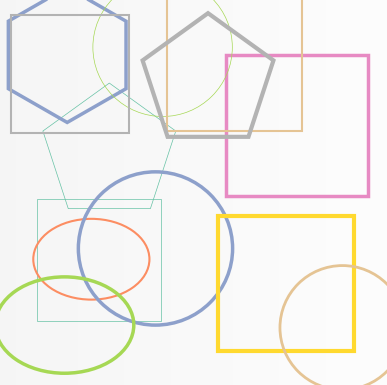[{"shape": "pentagon", "thickness": 0.5, "radius": 0.9, "center": [0.282, 0.604]}, {"shape": "square", "thickness": 0.5, "radius": 0.8, "center": [0.256, 0.324]}, {"shape": "oval", "thickness": 1.5, "radius": 0.75, "center": [0.236, 0.327]}, {"shape": "circle", "thickness": 2.5, "radius": 1.0, "center": [0.401, 0.355]}, {"shape": "hexagon", "thickness": 2.5, "radius": 0.88, "center": [0.173, 0.857]}, {"shape": "square", "thickness": 2.5, "radius": 0.92, "center": [0.767, 0.674]}, {"shape": "oval", "thickness": 2.5, "radius": 0.89, "center": [0.166, 0.156]}, {"shape": "circle", "thickness": 0.5, "radius": 0.9, "center": [0.42, 0.877]}, {"shape": "square", "thickness": 3, "radius": 0.87, "center": [0.738, 0.264]}, {"shape": "square", "thickness": 1.5, "radius": 0.87, "center": [0.605, 0.832]}, {"shape": "circle", "thickness": 2, "radius": 0.81, "center": [0.884, 0.149]}, {"shape": "square", "thickness": 1.5, "radius": 0.76, "center": [0.18, 0.808]}, {"shape": "pentagon", "thickness": 3, "radius": 0.89, "center": [0.537, 0.788]}]